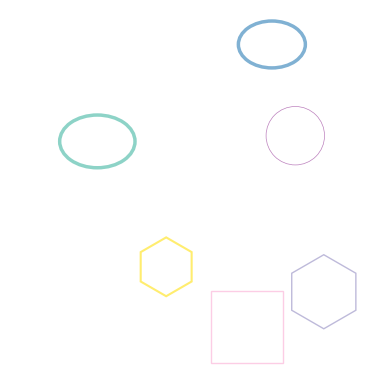[{"shape": "oval", "thickness": 2.5, "radius": 0.49, "center": [0.253, 0.633]}, {"shape": "hexagon", "thickness": 1, "radius": 0.48, "center": [0.841, 0.242]}, {"shape": "oval", "thickness": 2.5, "radius": 0.44, "center": [0.706, 0.885]}, {"shape": "square", "thickness": 1, "radius": 0.47, "center": [0.641, 0.151]}, {"shape": "circle", "thickness": 0.5, "radius": 0.38, "center": [0.767, 0.647]}, {"shape": "hexagon", "thickness": 1.5, "radius": 0.38, "center": [0.432, 0.307]}]